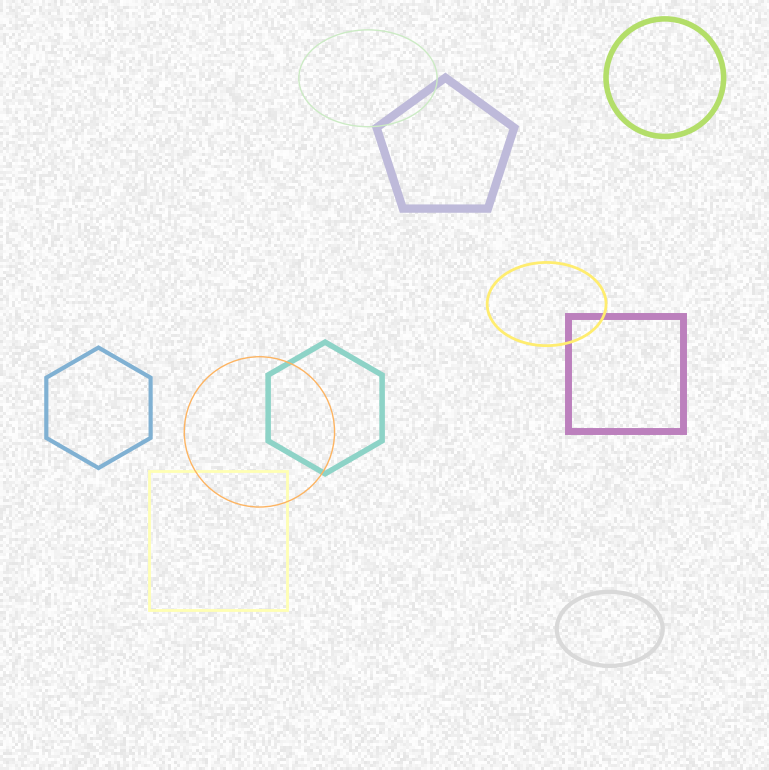[{"shape": "hexagon", "thickness": 2, "radius": 0.43, "center": [0.422, 0.47]}, {"shape": "square", "thickness": 1, "radius": 0.45, "center": [0.283, 0.298]}, {"shape": "pentagon", "thickness": 3, "radius": 0.47, "center": [0.578, 0.805]}, {"shape": "hexagon", "thickness": 1.5, "radius": 0.39, "center": [0.128, 0.47]}, {"shape": "circle", "thickness": 0.5, "radius": 0.49, "center": [0.337, 0.439]}, {"shape": "circle", "thickness": 2, "radius": 0.38, "center": [0.863, 0.899]}, {"shape": "oval", "thickness": 1.5, "radius": 0.34, "center": [0.792, 0.183]}, {"shape": "square", "thickness": 2.5, "radius": 0.37, "center": [0.813, 0.515]}, {"shape": "oval", "thickness": 0.5, "radius": 0.45, "center": [0.478, 0.898]}, {"shape": "oval", "thickness": 1, "radius": 0.39, "center": [0.71, 0.605]}]